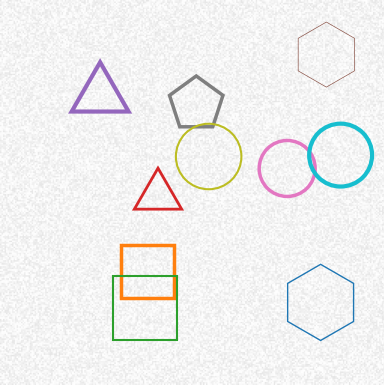[{"shape": "hexagon", "thickness": 1, "radius": 0.49, "center": [0.833, 0.215]}, {"shape": "square", "thickness": 2.5, "radius": 0.34, "center": [0.382, 0.294]}, {"shape": "square", "thickness": 1.5, "radius": 0.41, "center": [0.376, 0.2]}, {"shape": "triangle", "thickness": 2, "radius": 0.35, "center": [0.41, 0.492]}, {"shape": "triangle", "thickness": 3, "radius": 0.43, "center": [0.26, 0.753]}, {"shape": "hexagon", "thickness": 0.5, "radius": 0.42, "center": [0.848, 0.858]}, {"shape": "circle", "thickness": 2.5, "radius": 0.36, "center": [0.746, 0.562]}, {"shape": "pentagon", "thickness": 2.5, "radius": 0.36, "center": [0.51, 0.73]}, {"shape": "circle", "thickness": 1.5, "radius": 0.43, "center": [0.542, 0.594]}, {"shape": "circle", "thickness": 3, "radius": 0.41, "center": [0.885, 0.597]}]